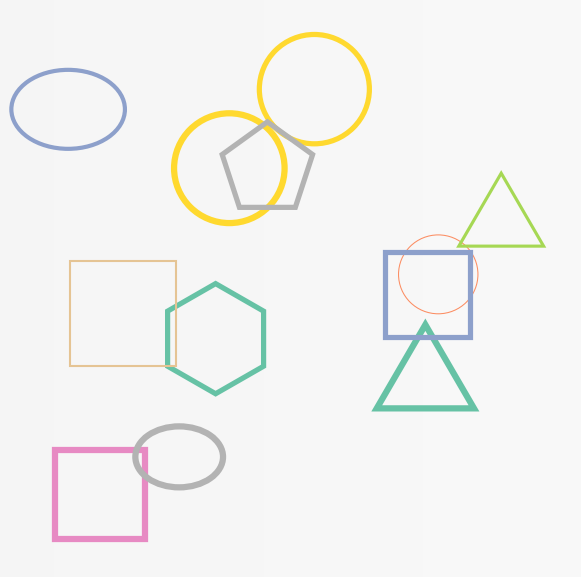[{"shape": "hexagon", "thickness": 2.5, "radius": 0.48, "center": [0.371, 0.413]}, {"shape": "triangle", "thickness": 3, "radius": 0.48, "center": [0.732, 0.34]}, {"shape": "circle", "thickness": 0.5, "radius": 0.34, "center": [0.754, 0.524]}, {"shape": "oval", "thickness": 2, "radius": 0.49, "center": [0.117, 0.81]}, {"shape": "square", "thickness": 2.5, "radius": 0.37, "center": [0.735, 0.489]}, {"shape": "square", "thickness": 3, "radius": 0.39, "center": [0.172, 0.143]}, {"shape": "triangle", "thickness": 1.5, "radius": 0.42, "center": [0.862, 0.615]}, {"shape": "circle", "thickness": 2.5, "radius": 0.47, "center": [0.541, 0.845]}, {"shape": "circle", "thickness": 3, "radius": 0.48, "center": [0.395, 0.708]}, {"shape": "square", "thickness": 1, "radius": 0.45, "center": [0.212, 0.457]}, {"shape": "pentagon", "thickness": 2.5, "radius": 0.41, "center": [0.46, 0.706]}, {"shape": "oval", "thickness": 3, "radius": 0.38, "center": [0.308, 0.208]}]